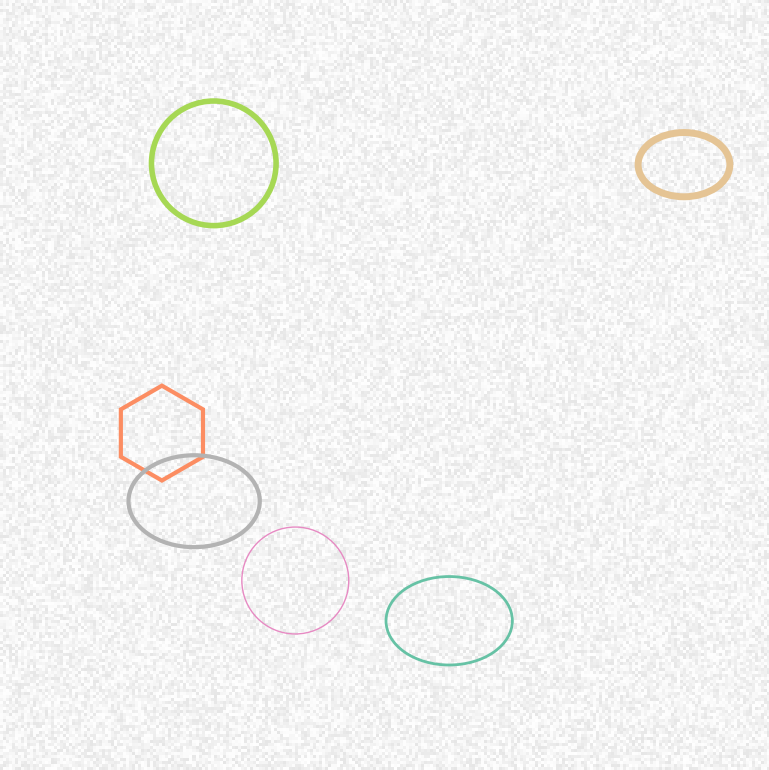[{"shape": "oval", "thickness": 1, "radius": 0.41, "center": [0.583, 0.194]}, {"shape": "hexagon", "thickness": 1.5, "radius": 0.31, "center": [0.21, 0.438]}, {"shape": "circle", "thickness": 0.5, "radius": 0.35, "center": [0.383, 0.246]}, {"shape": "circle", "thickness": 2, "radius": 0.4, "center": [0.278, 0.788]}, {"shape": "oval", "thickness": 2.5, "radius": 0.3, "center": [0.888, 0.786]}, {"shape": "oval", "thickness": 1.5, "radius": 0.43, "center": [0.252, 0.349]}]